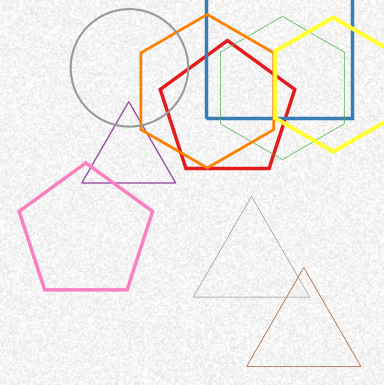[{"shape": "pentagon", "thickness": 2.5, "radius": 0.92, "center": [0.591, 0.711]}, {"shape": "square", "thickness": 2.5, "radius": 0.95, "center": [0.725, 0.884]}, {"shape": "hexagon", "thickness": 0.5, "radius": 0.93, "center": [0.733, 0.772]}, {"shape": "triangle", "thickness": 1, "radius": 0.7, "center": [0.334, 0.595]}, {"shape": "hexagon", "thickness": 2, "radius": 1.0, "center": [0.538, 0.763]}, {"shape": "hexagon", "thickness": 3, "radius": 0.87, "center": [0.866, 0.78]}, {"shape": "triangle", "thickness": 0.5, "radius": 0.86, "center": [0.789, 0.134]}, {"shape": "pentagon", "thickness": 2.5, "radius": 0.91, "center": [0.223, 0.395]}, {"shape": "circle", "thickness": 1.5, "radius": 0.76, "center": [0.336, 0.824]}, {"shape": "triangle", "thickness": 0.5, "radius": 0.87, "center": [0.653, 0.316]}]